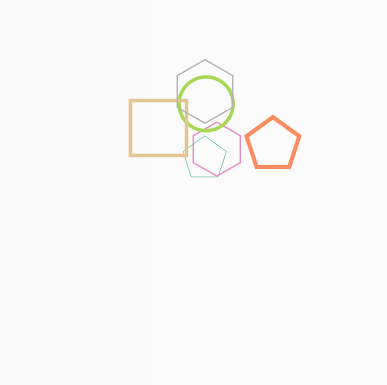[{"shape": "pentagon", "thickness": 0.5, "radius": 0.29, "center": [0.528, 0.588]}, {"shape": "pentagon", "thickness": 3, "radius": 0.36, "center": [0.704, 0.624]}, {"shape": "hexagon", "thickness": 1, "radius": 0.35, "center": [0.56, 0.613]}, {"shape": "circle", "thickness": 2.5, "radius": 0.35, "center": [0.532, 0.73]}, {"shape": "square", "thickness": 2.5, "radius": 0.36, "center": [0.409, 0.669]}, {"shape": "hexagon", "thickness": 1, "radius": 0.41, "center": [0.529, 0.762]}]